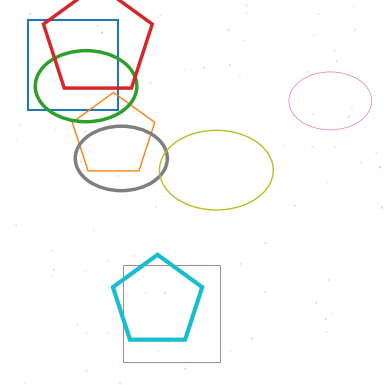[{"shape": "square", "thickness": 1.5, "radius": 0.58, "center": [0.189, 0.831]}, {"shape": "pentagon", "thickness": 1, "radius": 0.56, "center": [0.295, 0.647]}, {"shape": "oval", "thickness": 2.5, "radius": 0.66, "center": [0.224, 0.776]}, {"shape": "pentagon", "thickness": 2.5, "radius": 0.74, "center": [0.254, 0.891]}, {"shape": "square", "thickness": 0.5, "radius": 0.64, "center": [0.446, 0.186]}, {"shape": "oval", "thickness": 0.5, "radius": 0.54, "center": [0.858, 0.738]}, {"shape": "oval", "thickness": 2.5, "radius": 0.6, "center": [0.315, 0.589]}, {"shape": "oval", "thickness": 1, "radius": 0.74, "center": [0.562, 0.558]}, {"shape": "pentagon", "thickness": 3, "radius": 0.61, "center": [0.409, 0.216]}]